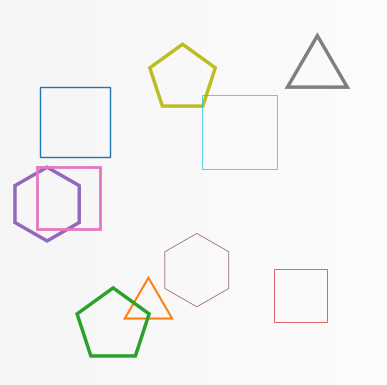[{"shape": "square", "thickness": 1, "radius": 0.46, "center": [0.193, 0.682]}, {"shape": "triangle", "thickness": 1.5, "radius": 0.35, "center": [0.383, 0.208]}, {"shape": "pentagon", "thickness": 2.5, "radius": 0.49, "center": [0.292, 0.154]}, {"shape": "square", "thickness": 0.5, "radius": 0.34, "center": [0.775, 0.233]}, {"shape": "hexagon", "thickness": 2.5, "radius": 0.48, "center": [0.122, 0.47]}, {"shape": "hexagon", "thickness": 0.5, "radius": 0.48, "center": [0.508, 0.298]}, {"shape": "square", "thickness": 2, "radius": 0.4, "center": [0.177, 0.485]}, {"shape": "triangle", "thickness": 2.5, "radius": 0.45, "center": [0.819, 0.818]}, {"shape": "pentagon", "thickness": 2.5, "radius": 0.44, "center": [0.471, 0.796]}, {"shape": "square", "thickness": 0.5, "radius": 0.48, "center": [0.618, 0.658]}]